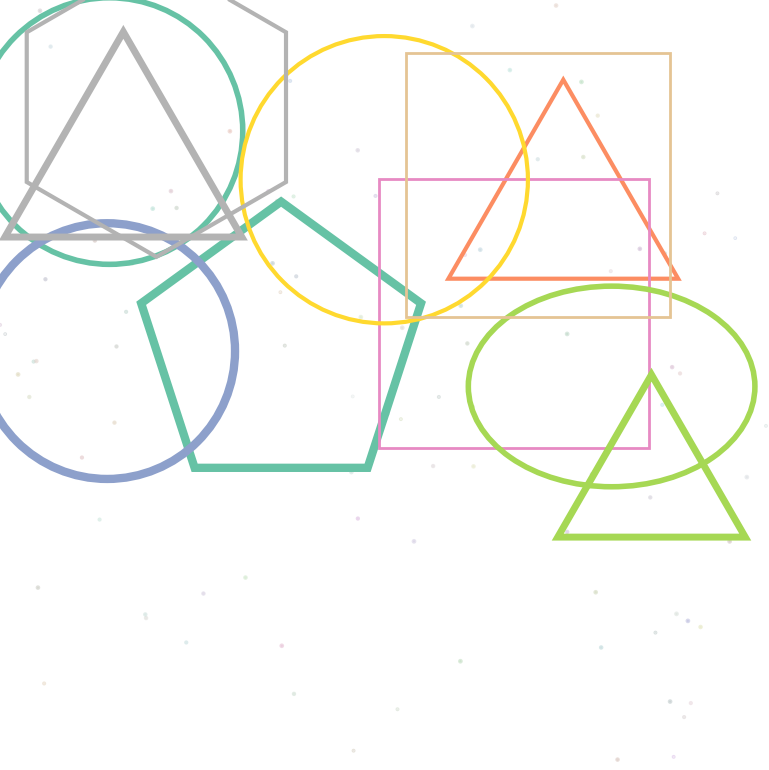[{"shape": "pentagon", "thickness": 3, "radius": 0.96, "center": [0.365, 0.547]}, {"shape": "circle", "thickness": 2, "radius": 0.87, "center": [0.142, 0.83]}, {"shape": "triangle", "thickness": 1.5, "radius": 0.86, "center": [0.732, 0.724]}, {"shape": "circle", "thickness": 3, "radius": 0.83, "center": [0.139, 0.544]}, {"shape": "square", "thickness": 1, "radius": 0.87, "center": [0.668, 0.593]}, {"shape": "oval", "thickness": 2, "radius": 0.93, "center": [0.794, 0.498]}, {"shape": "triangle", "thickness": 2.5, "radius": 0.7, "center": [0.846, 0.373]}, {"shape": "circle", "thickness": 1.5, "radius": 0.93, "center": [0.499, 0.767]}, {"shape": "square", "thickness": 1, "radius": 0.86, "center": [0.699, 0.76]}, {"shape": "triangle", "thickness": 2.5, "radius": 0.89, "center": [0.16, 0.781]}, {"shape": "hexagon", "thickness": 1.5, "radius": 0.97, "center": [0.203, 0.861]}]